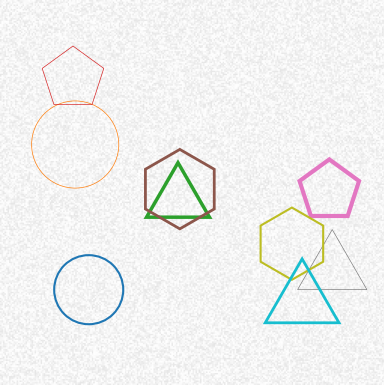[{"shape": "circle", "thickness": 1.5, "radius": 0.45, "center": [0.23, 0.248]}, {"shape": "circle", "thickness": 0.5, "radius": 0.57, "center": [0.195, 0.625]}, {"shape": "triangle", "thickness": 2.5, "radius": 0.47, "center": [0.462, 0.483]}, {"shape": "pentagon", "thickness": 0.5, "radius": 0.42, "center": [0.19, 0.796]}, {"shape": "hexagon", "thickness": 2, "radius": 0.52, "center": [0.467, 0.509]}, {"shape": "pentagon", "thickness": 3, "radius": 0.41, "center": [0.855, 0.505]}, {"shape": "triangle", "thickness": 0.5, "radius": 0.52, "center": [0.863, 0.3]}, {"shape": "hexagon", "thickness": 1.5, "radius": 0.47, "center": [0.758, 0.367]}, {"shape": "triangle", "thickness": 2, "radius": 0.55, "center": [0.785, 0.217]}]